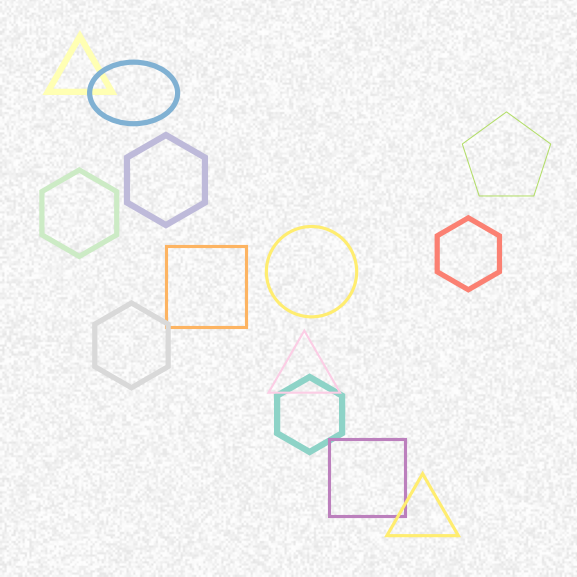[{"shape": "hexagon", "thickness": 3, "radius": 0.32, "center": [0.536, 0.281]}, {"shape": "triangle", "thickness": 3, "radius": 0.32, "center": [0.138, 0.872]}, {"shape": "hexagon", "thickness": 3, "radius": 0.39, "center": [0.287, 0.687]}, {"shape": "hexagon", "thickness": 2.5, "radius": 0.31, "center": [0.811, 0.56]}, {"shape": "oval", "thickness": 2.5, "radius": 0.38, "center": [0.231, 0.838]}, {"shape": "square", "thickness": 1.5, "radius": 0.35, "center": [0.356, 0.503]}, {"shape": "pentagon", "thickness": 0.5, "radius": 0.4, "center": [0.877, 0.725]}, {"shape": "triangle", "thickness": 1, "radius": 0.36, "center": [0.527, 0.355]}, {"shape": "hexagon", "thickness": 2.5, "radius": 0.37, "center": [0.228, 0.401]}, {"shape": "square", "thickness": 1.5, "radius": 0.33, "center": [0.635, 0.172]}, {"shape": "hexagon", "thickness": 2.5, "radius": 0.37, "center": [0.137, 0.63]}, {"shape": "circle", "thickness": 1.5, "radius": 0.39, "center": [0.539, 0.529]}, {"shape": "triangle", "thickness": 1.5, "radius": 0.36, "center": [0.732, 0.107]}]